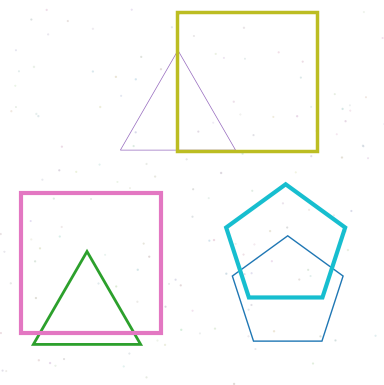[{"shape": "pentagon", "thickness": 1, "radius": 0.76, "center": [0.747, 0.236]}, {"shape": "triangle", "thickness": 2, "radius": 0.8, "center": [0.226, 0.186]}, {"shape": "triangle", "thickness": 0.5, "radius": 0.86, "center": [0.462, 0.696]}, {"shape": "square", "thickness": 3, "radius": 0.91, "center": [0.236, 0.317]}, {"shape": "square", "thickness": 2.5, "radius": 0.91, "center": [0.641, 0.788]}, {"shape": "pentagon", "thickness": 3, "radius": 0.81, "center": [0.742, 0.359]}]